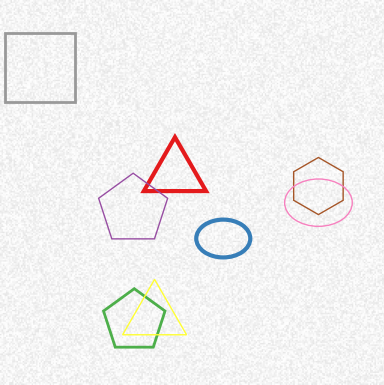[{"shape": "triangle", "thickness": 3, "radius": 0.47, "center": [0.454, 0.55]}, {"shape": "oval", "thickness": 3, "radius": 0.35, "center": [0.58, 0.38]}, {"shape": "pentagon", "thickness": 2, "radius": 0.42, "center": [0.349, 0.166]}, {"shape": "pentagon", "thickness": 1, "radius": 0.47, "center": [0.346, 0.456]}, {"shape": "triangle", "thickness": 1, "radius": 0.48, "center": [0.401, 0.178]}, {"shape": "hexagon", "thickness": 1, "radius": 0.37, "center": [0.827, 0.517]}, {"shape": "oval", "thickness": 1, "radius": 0.44, "center": [0.827, 0.474]}, {"shape": "square", "thickness": 2, "radius": 0.45, "center": [0.104, 0.824]}]